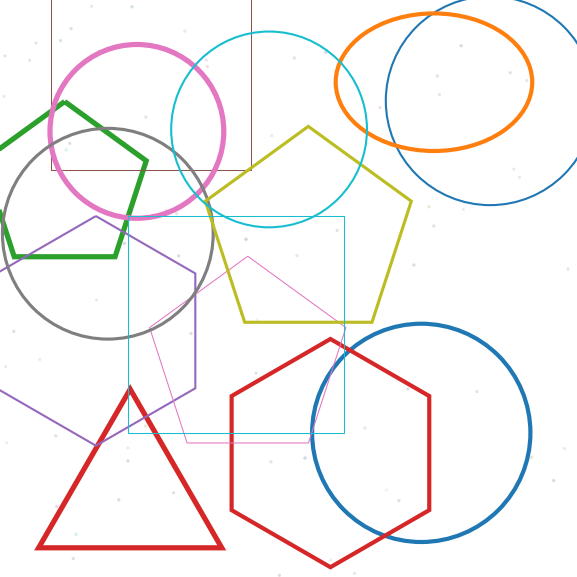[{"shape": "circle", "thickness": 1, "radius": 0.9, "center": [0.849, 0.825]}, {"shape": "circle", "thickness": 2, "radius": 0.94, "center": [0.729, 0.25]}, {"shape": "oval", "thickness": 2, "radius": 0.85, "center": [0.751, 0.857]}, {"shape": "pentagon", "thickness": 2.5, "radius": 0.74, "center": [0.112, 0.675]}, {"shape": "triangle", "thickness": 2.5, "radius": 0.92, "center": [0.225, 0.142]}, {"shape": "hexagon", "thickness": 2, "radius": 0.99, "center": [0.572, 0.215]}, {"shape": "hexagon", "thickness": 1, "radius": 0.99, "center": [0.166, 0.426]}, {"shape": "square", "thickness": 0.5, "radius": 0.86, "center": [0.262, 0.878]}, {"shape": "circle", "thickness": 2.5, "radius": 0.75, "center": [0.237, 0.772]}, {"shape": "pentagon", "thickness": 0.5, "radius": 0.89, "center": [0.429, 0.377]}, {"shape": "circle", "thickness": 1.5, "radius": 0.91, "center": [0.187, 0.594]}, {"shape": "pentagon", "thickness": 1.5, "radius": 0.94, "center": [0.534, 0.593]}, {"shape": "circle", "thickness": 1, "radius": 0.85, "center": [0.466, 0.775]}, {"shape": "square", "thickness": 0.5, "radius": 0.94, "center": [0.408, 0.437]}]